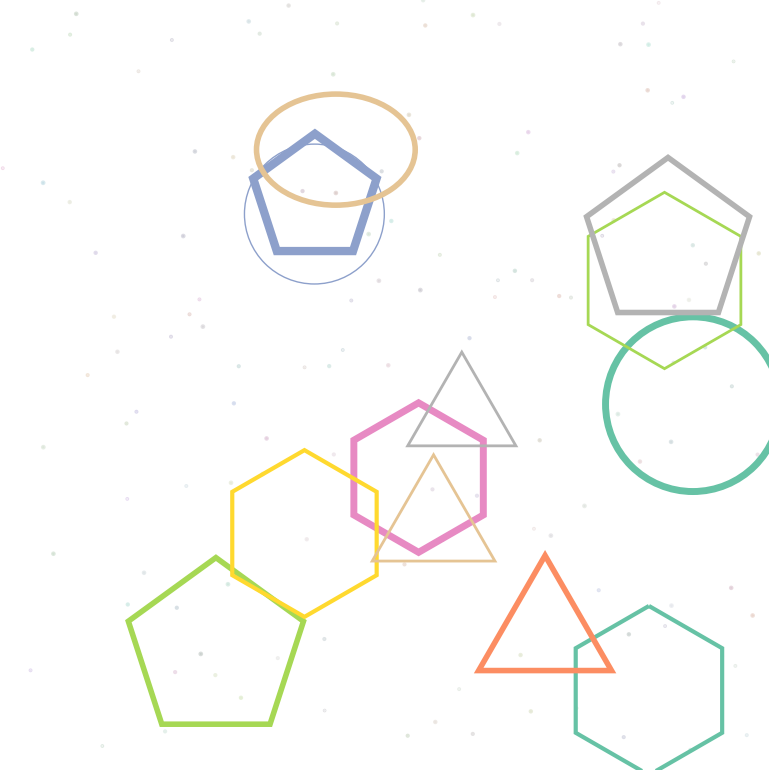[{"shape": "circle", "thickness": 2.5, "radius": 0.57, "center": [0.9, 0.475]}, {"shape": "hexagon", "thickness": 1.5, "radius": 0.55, "center": [0.843, 0.103]}, {"shape": "triangle", "thickness": 2, "radius": 0.5, "center": [0.708, 0.179]}, {"shape": "pentagon", "thickness": 3, "radius": 0.42, "center": [0.409, 0.742]}, {"shape": "circle", "thickness": 0.5, "radius": 0.45, "center": [0.408, 0.722]}, {"shape": "hexagon", "thickness": 2.5, "radius": 0.49, "center": [0.544, 0.38]}, {"shape": "pentagon", "thickness": 2, "radius": 0.6, "center": [0.28, 0.156]}, {"shape": "hexagon", "thickness": 1, "radius": 0.57, "center": [0.863, 0.636]}, {"shape": "hexagon", "thickness": 1.5, "radius": 0.54, "center": [0.395, 0.307]}, {"shape": "oval", "thickness": 2, "radius": 0.52, "center": [0.436, 0.806]}, {"shape": "triangle", "thickness": 1, "radius": 0.46, "center": [0.563, 0.317]}, {"shape": "triangle", "thickness": 1, "radius": 0.41, "center": [0.6, 0.462]}, {"shape": "pentagon", "thickness": 2, "radius": 0.56, "center": [0.868, 0.684]}]